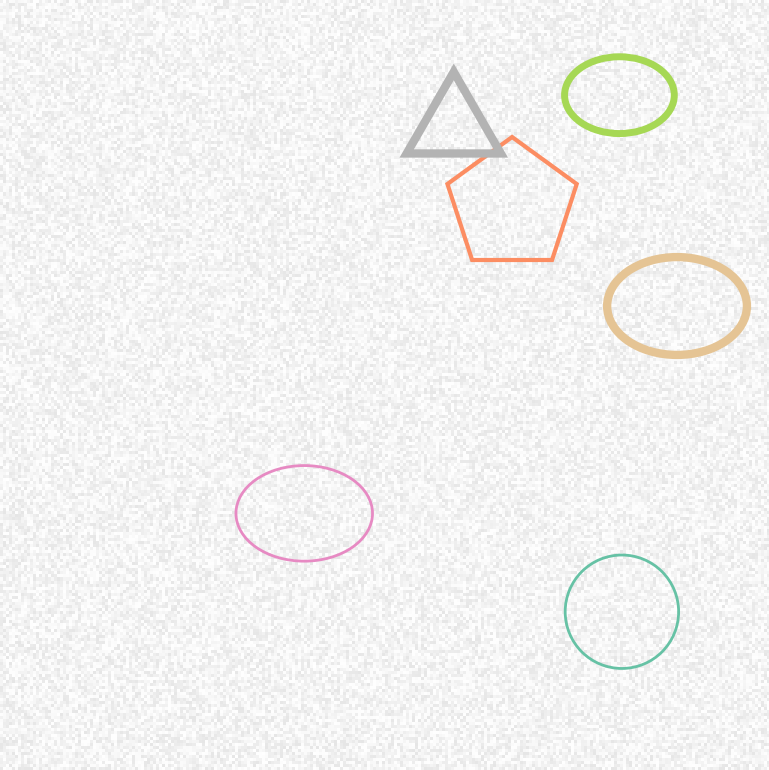[{"shape": "circle", "thickness": 1, "radius": 0.37, "center": [0.808, 0.206]}, {"shape": "pentagon", "thickness": 1.5, "radius": 0.44, "center": [0.665, 0.734]}, {"shape": "oval", "thickness": 1, "radius": 0.44, "center": [0.395, 0.333]}, {"shape": "oval", "thickness": 2.5, "radius": 0.36, "center": [0.804, 0.876]}, {"shape": "oval", "thickness": 3, "radius": 0.45, "center": [0.879, 0.603]}, {"shape": "triangle", "thickness": 3, "radius": 0.35, "center": [0.589, 0.836]}]